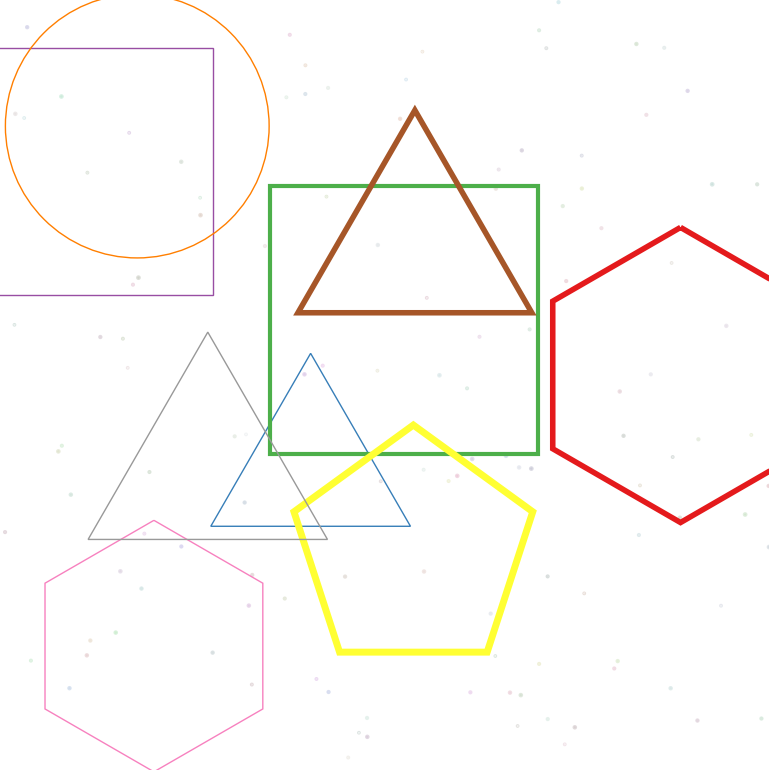[{"shape": "hexagon", "thickness": 2, "radius": 0.96, "center": [0.884, 0.513]}, {"shape": "triangle", "thickness": 0.5, "radius": 0.75, "center": [0.403, 0.391]}, {"shape": "square", "thickness": 1.5, "radius": 0.87, "center": [0.525, 0.584]}, {"shape": "square", "thickness": 0.5, "radius": 0.8, "center": [0.116, 0.778]}, {"shape": "circle", "thickness": 0.5, "radius": 0.86, "center": [0.178, 0.836]}, {"shape": "pentagon", "thickness": 2.5, "radius": 0.82, "center": [0.537, 0.285]}, {"shape": "triangle", "thickness": 2, "radius": 0.88, "center": [0.539, 0.681]}, {"shape": "hexagon", "thickness": 0.5, "radius": 0.82, "center": [0.2, 0.161]}, {"shape": "triangle", "thickness": 0.5, "radius": 0.9, "center": [0.27, 0.389]}]